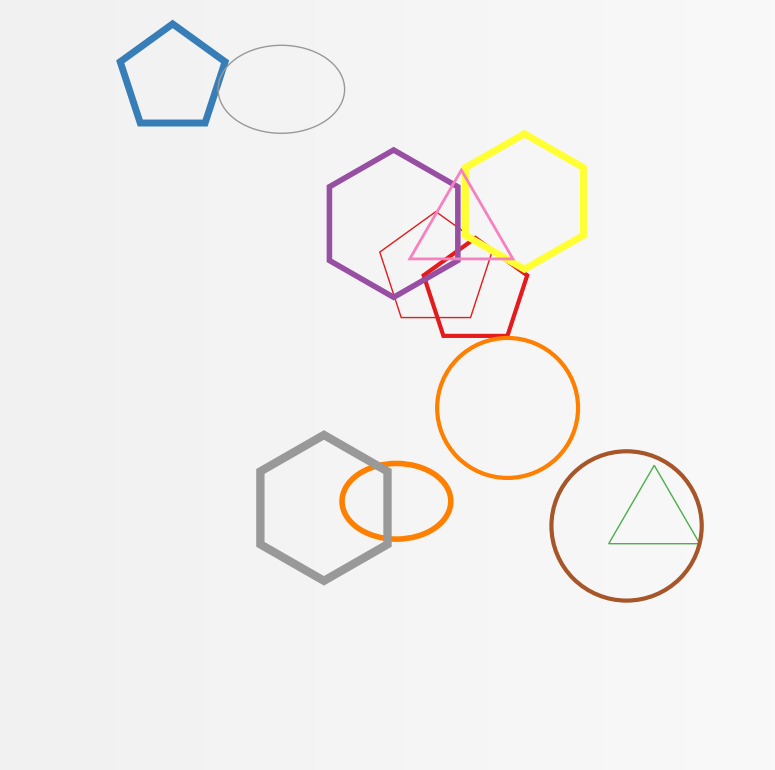[{"shape": "pentagon", "thickness": 1.5, "radius": 0.35, "center": [0.613, 0.621]}, {"shape": "pentagon", "thickness": 0.5, "radius": 0.38, "center": [0.562, 0.649]}, {"shape": "pentagon", "thickness": 2.5, "radius": 0.36, "center": [0.223, 0.898]}, {"shape": "triangle", "thickness": 0.5, "radius": 0.34, "center": [0.844, 0.328]}, {"shape": "hexagon", "thickness": 2, "radius": 0.48, "center": [0.508, 0.71]}, {"shape": "circle", "thickness": 1.5, "radius": 0.45, "center": [0.655, 0.47]}, {"shape": "oval", "thickness": 2, "radius": 0.35, "center": [0.512, 0.349]}, {"shape": "hexagon", "thickness": 2.5, "radius": 0.44, "center": [0.677, 0.738]}, {"shape": "circle", "thickness": 1.5, "radius": 0.48, "center": [0.808, 0.317]}, {"shape": "triangle", "thickness": 1, "radius": 0.38, "center": [0.595, 0.702]}, {"shape": "oval", "thickness": 0.5, "radius": 0.41, "center": [0.363, 0.884]}, {"shape": "hexagon", "thickness": 3, "radius": 0.47, "center": [0.418, 0.34]}]